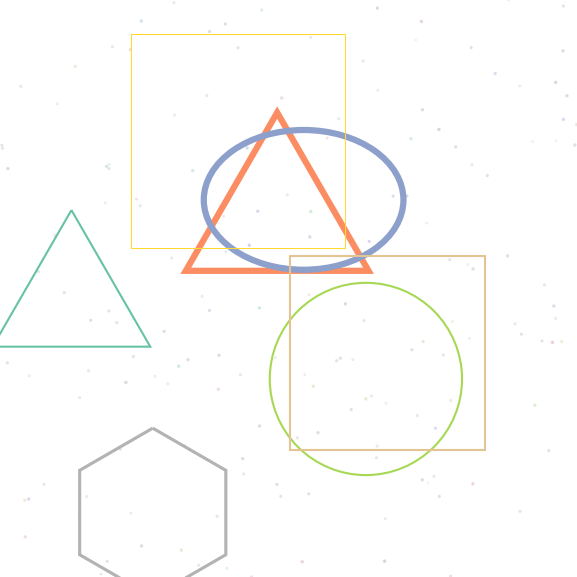[{"shape": "triangle", "thickness": 1, "radius": 0.79, "center": [0.124, 0.478]}, {"shape": "triangle", "thickness": 3, "radius": 0.91, "center": [0.48, 0.622]}, {"shape": "oval", "thickness": 3, "radius": 0.86, "center": [0.526, 0.653]}, {"shape": "circle", "thickness": 1, "radius": 0.83, "center": [0.634, 0.343]}, {"shape": "square", "thickness": 0.5, "radius": 0.92, "center": [0.412, 0.755]}, {"shape": "square", "thickness": 1, "radius": 0.84, "center": [0.671, 0.388]}, {"shape": "hexagon", "thickness": 1.5, "radius": 0.73, "center": [0.264, 0.112]}]